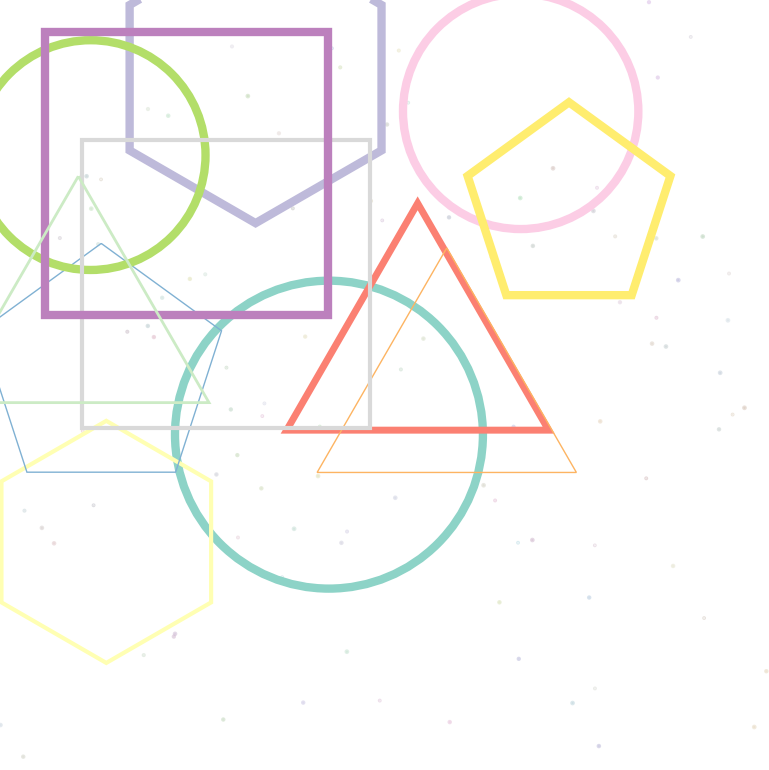[{"shape": "circle", "thickness": 3, "radius": 1.0, "center": [0.427, 0.436]}, {"shape": "hexagon", "thickness": 1.5, "radius": 0.79, "center": [0.138, 0.296]}, {"shape": "hexagon", "thickness": 3, "radius": 0.94, "center": [0.332, 0.899]}, {"shape": "triangle", "thickness": 2.5, "radius": 0.98, "center": [0.542, 0.54]}, {"shape": "pentagon", "thickness": 0.5, "radius": 0.82, "center": [0.131, 0.52]}, {"shape": "triangle", "thickness": 0.5, "radius": 0.97, "center": [0.58, 0.484]}, {"shape": "circle", "thickness": 3, "radius": 0.75, "center": [0.118, 0.799]}, {"shape": "circle", "thickness": 3, "radius": 0.76, "center": [0.676, 0.855]}, {"shape": "square", "thickness": 1.5, "radius": 0.93, "center": [0.294, 0.631]}, {"shape": "square", "thickness": 3, "radius": 0.92, "center": [0.242, 0.774]}, {"shape": "triangle", "thickness": 1, "radius": 0.98, "center": [0.102, 0.575]}, {"shape": "pentagon", "thickness": 3, "radius": 0.69, "center": [0.739, 0.729]}]